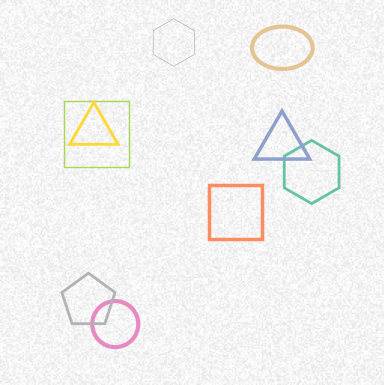[{"shape": "hexagon", "thickness": 2, "radius": 0.41, "center": [0.809, 0.553]}, {"shape": "square", "thickness": 2.5, "radius": 0.35, "center": [0.612, 0.45]}, {"shape": "triangle", "thickness": 2.5, "radius": 0.42, "center": [0.732, 0.628]}, {"shape": "circle", "thickness": 3, "radius": 0.3, "center": [0.299, 0.158]}, {"shape": "square", "thickness": 1, "radius": 0.43, "center": [0.251, 0.652]}, {"shape": "triangle", "thickness": 2, "radius": 0.36, "center": [0.244, 0.661]}, {"shape": "oval", "thickness": 3, "radius": 0.39, "center": [0.733, 0.876]}, {"shape": "pentagon", "thickness": 2, "radius": 0.36, "center": [0.23, 0.218]}, {"shape": "hexagon", "thickness": 0.5, "radius": 0.31, "center": [0.451, 0.89]}]